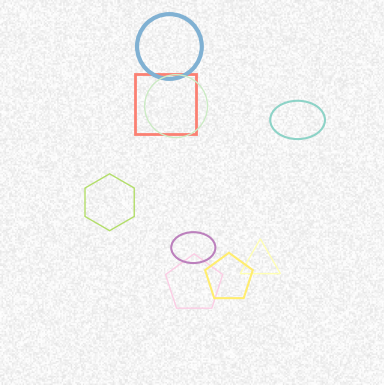[{"shape": "oval", "thickness": 1.5, "radius": 0.36, "center": [0.773, 0.688]}, {"shape": "triangle", "thickness": 1, "radius": 0.3, "center": [0.676, 0.319]}, {"shape": "square", "thickness": 2, "radius": 0.39, "center": [0.43, 0.731]}, {"shape": "circle", "thickness": 3, "radius": 0.42, "center": [0.44, 0.879]}, {"shape": "hexagon", "thickness": 1, "radius": 0.37, "center": [0.285, 0.475]}, {"shape": "pentagon", "thickness": 1, "radius": 0.39, "center": [0.504, 0.263]}, {"shape": "oval", "thickness": 1.5, "radius": 0.29, "center": [0.502, 0.357]}, {"shape": "circle", "thickness": 1, "radius": 0.41, "center": [0.457, 0.724]}, {"shape": "pentagon", "thickness": 1.5, "radius": 0.33, "center": [0.595, 0.278]}]